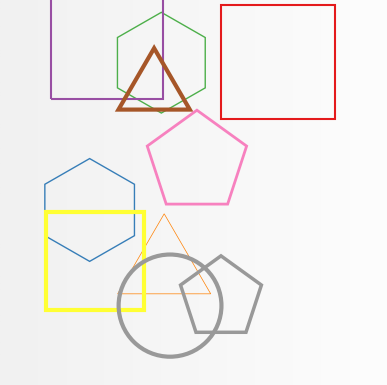[{"shape": "square", "thickness": 1.5, "radius": 0.74, "center": [0.717, 0.839]}, {"shape": "hexagon", "thickness": 1, "radius": 0.67, "center": [0.231, 0.455]}, {"shape": "hexagon", "thickness": 1, "radius": 0.65, "center": [0.416, 0.837]}, {"shape": "square", "thickness": 1.5, "radius": 0.72, "center": [0.275, 0.886]}, {"shape": "triangle", "thickness": 0.5, "radius": 0.69, "center": [0.424, 0.306]}, {"shape": "square", "thickness": 3, "radius": 0.63, "center": [0.245, 0.322]}, {"shape": "triangle", "thickness": 3, "radius": 0.53, "center": [0.398, 0.768]}, {"shape": "pentagon", "thickness": 2, "radius": 0.67, "center": [0.508, 0.579]}, {"shape": "circle", "thickness": 3, "radius": 0.66, "center": [0.439, 0.206]}, {"shape": "pentagon", "thickness": 2.5, "radius": 0.55, "center": [0.57, 0.226]}]